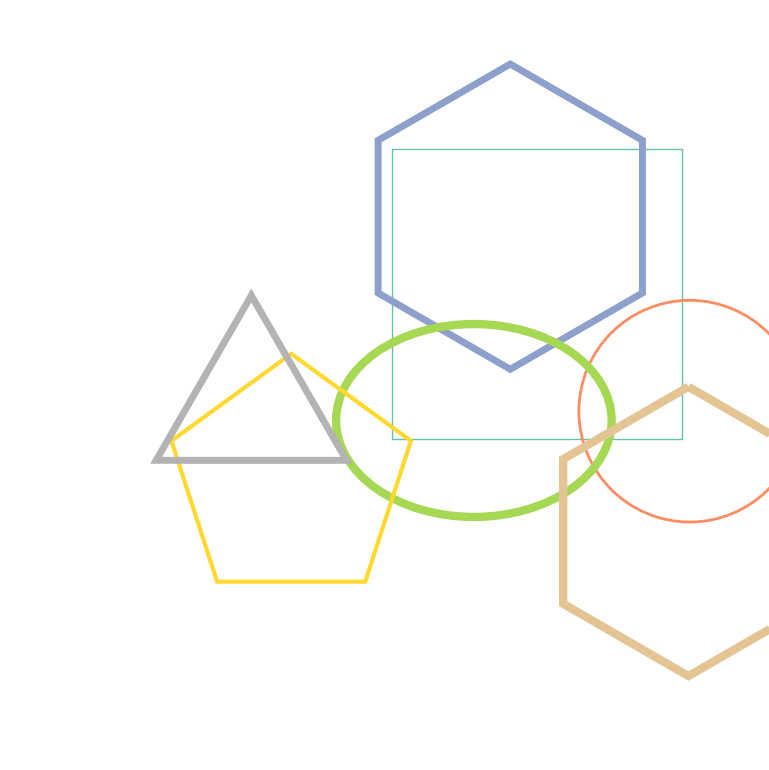[{"shape": "square", "thickness": 0.5, "radius": 0.94, "center": [0.698, 0.618]}, {"shape": "circle", "thickness": 1, "radius": 0.72, "center": [0.896, 0.466]}, {"shape": "hexagon", "thickness": 2.5, "radius": 0.99, "center": [0.663, 0.719]}, {"shape": "oval", "thickness": 3, "radius": 0.89, "center": [0.615, 0.454]}, {"shape": "pentagon", "thickness": 1.5, "radius": 0.82, "center": [0.378, 0.377]}, {"shape": "hexagon", "thickness": 3, "radius": 0.94, "center": [0.894, 0.31]}, {"shape": "triangle", "thickness": 2.5, "radius": 0.71, "center": [0.326, 0.474]}]